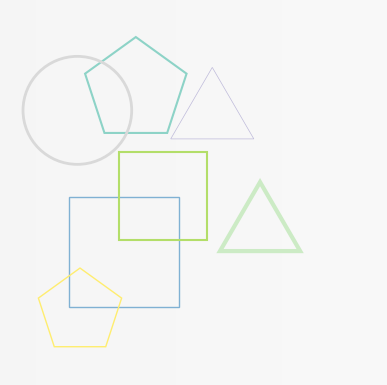[{"shape": "pentagon", "thickness": 1.5, "radius": 0.69, "center": [0.35, 0.766]}, {"shape": "triangle", "thickness": 0.5, "radius": 0.62, "center": [0.548, 0.701]}, {"shape": "square", "thickness": 1, "radius": 0.71, "center": [0.32, 0.346]}, {"shape": "square", "thickness": 1.5, "radius": 0.57, "center": [0.42, 0.49]}, {"shape": "circle", "thickness": 2, "radius": 0.7, "center": [0.2, 0.713]}, {"shape": "triangle", "thickness": 3, "radius": 0.6, "center": [0.671, 0.408]}, {"shape": "pentagon", "thickness": 1, "radius": 0.56, "center": [0.206, 0.191]}]